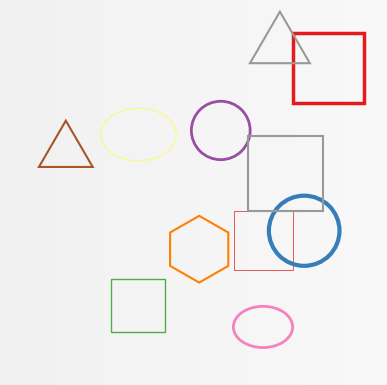[{"shape": "square", "thickness": 2.5, "radius": 0.45, "center": [0.847, 0.822]}, {"shape": "square", "thickness": 0.5, "radius": 0.38, "center": [0.681, 0.374]}, {"shape": "circle", "thickness": 3, "radius": 0.46, "center": [0.785, 0.401]}, {"shape": "square", "thickness": 1, "radius": 0.35, "center": [0.357, 0.206]}, {"shape": "circle", "thickness": 2, "radius": 0.38, "center": [0.57, 0.661]}, {"shape": "hexagon", "thickness": 1.5, "radius": 0.43, "center": [0.514, 0.353]}, {"shape": "oval", "thickness": 0.5, "radius": 0.49, "center": [0.357, 0.651]}, {"shape": "triangle", "thickness": 1.5, "radius": 0.4, "center": [0.17, 0.606]}, {"shape": "oval", "thickness": 2, "radius": 0.38, "center": [0.679, 0.151]}, {"shape": "square", "thickness": 1.5, "radius": 0.48, "center": [0.737, 0.549]}, {"shape": "triangle", "thickness": 1.5, "radius": 0.45, "center": [0.722, 0.88]}]